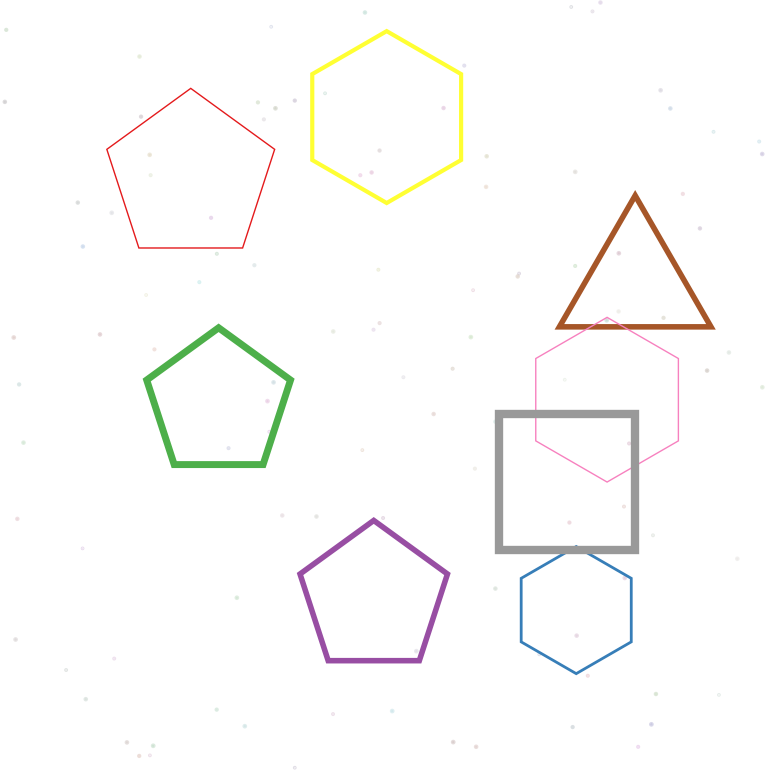[{"shape": "pentagon", "thickness": 0.5, "radius": 0.57, "center": [0.248, 0.771]}, {"shape": "hexagon", "thickness": 1, "radius": 0.41, "center": [0.748, 0.208]}, {"shape": "pentagon", "thickness": 2.5, "radius": 0.49, "center": [0.284, 0.476]}, {"shape": "pentagon", "thickness": 2, "radius": 0.5, "center": [0.485, 0.223]}, {"shape": "hexagon", "thickness": 1.5, "radius": 0.56, "center": [0.502, 0.848]}, {"shape": "triangle", "thickness": 2, "radius": 0.57, "center": [0.825, 0.632]}, {"shape": "hexagon", "thickness": 0.5, "radius": 0.53, "center": [0.788, 0.481]}, {"shape": "square", "thickness": 3, "radius": 0.44, "center": [0.736, 0.374]}]